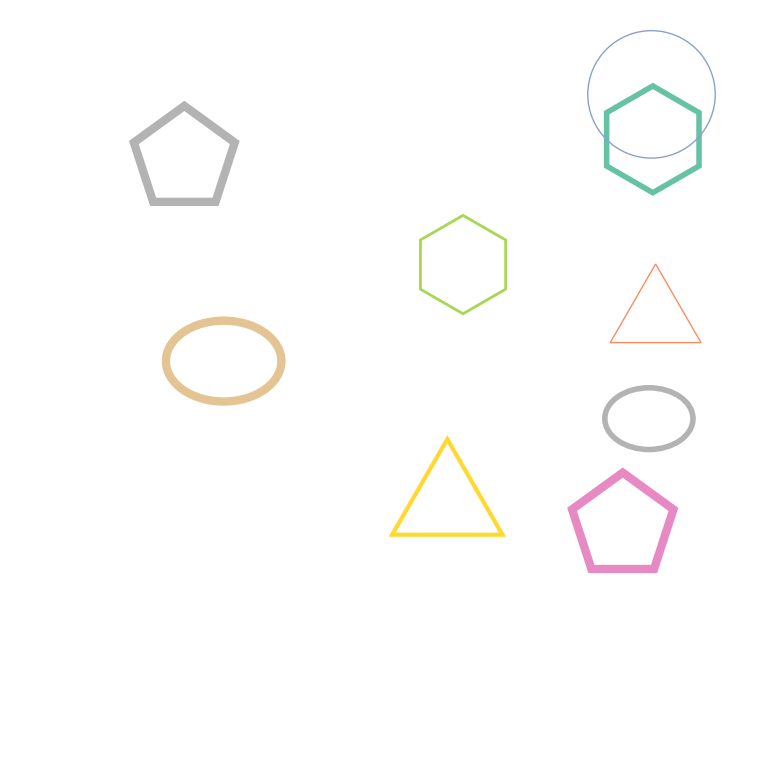[{"shape": "hexagon", "thickness": 2, "radius": 0.35, "center": [0.848, 0.819]}, {"shape": "triangle", "thickness": 0.5, "radius": 0.34, "center": [0.851, 0.589]}, {"shape": "circle", "thickness": 0.5, "radius": 0.41, "center": [0.846, 0.877]}, {"shape": "pentagon", "thickness": 3, "radius": 0.35, "center": [0.809, 0.317]}, {"shape": "hexagon", "thickness": 1, "radius": 0.32, "center": [0.601, 0.656]}, {"shape": "triangle", "thickness": 1.5, "radius": 0.41, "center": [0.581, 0.347]}, {"shape": "oval", "thickness": 3, "radius": 0.37, "center": [0.29, 0.531]}, {"shape": "oval", "thickness": 2, "radius": 0.29, "center": [0.843, 0.456]}, {"shape": "pentagon", "thickness": 3, "radius": 0.34, "center": [0.239, 0.794]}]